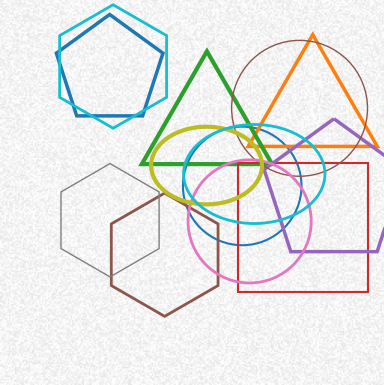[{"shape": "pentagon", "thickness": 2.5, "radius": 0.73, "center": [0.285, 0.817]}, {"shape": "circle", "thickness": 1.5, "radius": 0.77, "center": [0.629, 0.517]}, {"shape": "triangle", "thickness": 2.5, "radius": 0.97, "center": [0.812, 0.716]}, {"shape": "triangle", "thickness": 3, "radius": 0.98, "center": [0.537, 0.671]}, {"shape": "square", "thickness": 1.5, "radius": 0.84, "center": [0.787, 0.41]}, {"shape": "pentagon", "thickness": 2.5, "radius": 0.95, "center": [0.867, 0.501]}, {"shape": "hexagon", "thickness": 2, "radius": 0.8, "center": [0.428, 0.338]}, {"shape": "circle", "thickness": 1, "radius": 0.88, "center": [0.778, 0.719]}, {"shape": "circle", "thickness": 2, "radius": 0.8, "center": [0.648, 0.425]}, {"shape": "hexagon", "thickness": 1, "radius": 0.74, "center": [0.286, 0.428]}, {"shape": "oval", "thickness": 3, "radius": 0.72, "center": [0.536, 0.57]}, {"shape": "oval", "thickness": 2, "radius": 0.92, "center": [0.66, 0.548]}, {"shape": "hexagon", "thickness": 2, "radius": 0.8, "center": [0.294, 0.827]}]